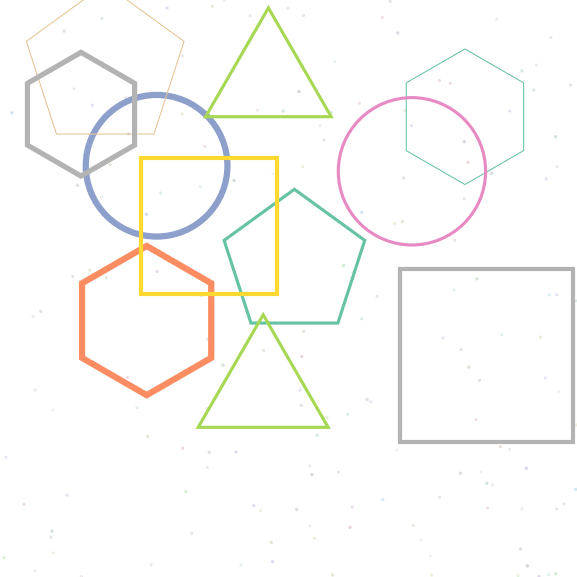[{"shape": "hexagon", "thickness": 0.5, "radius": 0.59, "center": [0.805, 0.797]}, {"shape": "pentagon", "thickness": 1.5, "radius": 0.64, "center": [0.51, 0.543]}, {"shape": "hexagon", "thickness": 3, "radius": 0.65, "center": [0.254, 0.444]}, {"shape": "circle", "thickness": 3, "radius": 0.61, "center": [0.271, 0.712]}, {"shape": "circle", "thickness": 1.5, "radius": 0.64, "center": [0.713, 0.703]}, {"shape": "triangle", "thickness": 1.5, "radius": 0.65, "center": [0.456, 0.324]}, {"shape": "triangle", "thickness": 1.5, "radius": 0.63, "center": [0.465, 0.86]}, {"shape": "square", "thickness": 2, "radius": 0.59, "center": [0.362, 0.607]}, {"shape": "pentagon", "thickness": 0.5, "radius": 0.72, "center": [0.182, 0.883]}, {"shape": "hexagon", "thickness": 2.5, "radius": 0.54, "center": [0.14, 0.801]}, {"shape": "square", "thickness": 2, "radius": 0.75, "center": [0.843, 0.383]}]